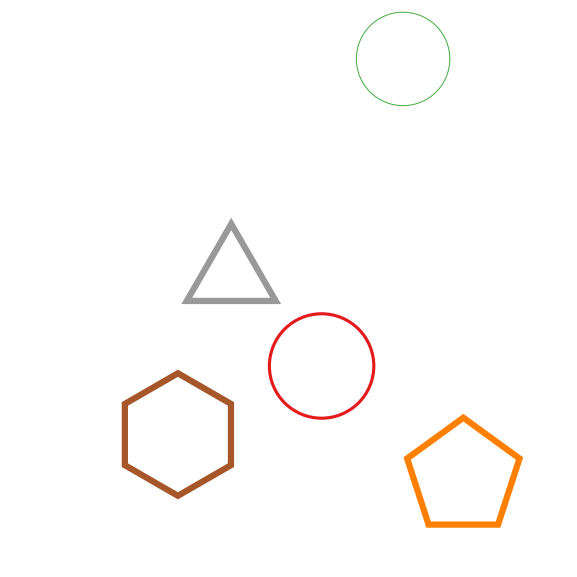[{"shape": "circle", "thickness": 1.5, "radius": 0.45, "center": [0.557, 0.365]}, {"shape": "circle", "thickness": 0.5, "radius": 0.4, "center": [0.698, 0.897]}, {"shape": "pentagon", "thickness": 3, "radius": 0.51, "center": [0.802, 0.174]}, {"shape": "hexagon", "thickness": 3, "radius": 0.53, "center": [0.308, 0.247]}, {"shape": "triangle", "thickness": 3, "radius": 0.44, "center": [0.4, 0.522]}]